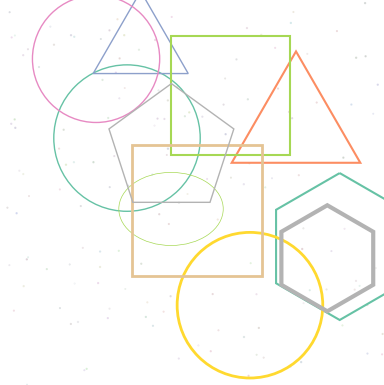[{"shape": "hexagon", "thickness": 1.5, "radius": 0.95, "center": [0.882, 0.36]}, {"shape": "circle", "thickness": 1, "radius": 0.95, "center": [0.33, 0.641]}, {"shape": "triangle", "thickness": 1.5, "radius": 0.96, "center": [0.769, 0.674]}, {"shape": "triangle", "thickness": 1, "radius": 0.71, "center": [0.365, 0.88]}, {"shape": "circle", "thickness": 1, "radius": 0.83, "center": [0.25, 0.847]}, {"shape": "square", "thickness": 1.5, "radius": 0.77, "center": [0.6, 0.752]}, {"shape": "oval", "thickness": 0.5, "radius": 0.68, "center": [0.444, 0.457]}, {"shape": "circle", "thickness": 2, "radius": 0.95, "center": [0.649, 0.207]}, {"shape": "square", "thickness": 2, "radius": 0.85, "center": [0.511, 0.453]}, {"shape": "hexagon", "thickness": 3, "radius": 0.69, "center": [0.85, 0.329]}, {"shape": "pentagon", "thickness": 1, "radius": 0.85, "center": [0.445, 0.612]}]